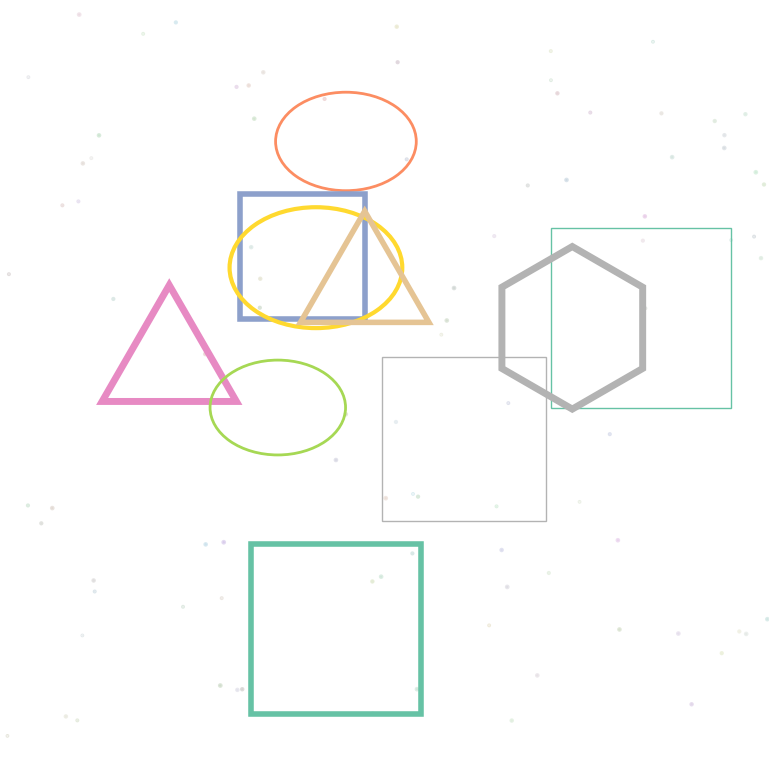[{"shape": "square", "thickness": 2, "radius": 0.55, "center": [0.437, 0.183]}, {"shape": "square", "thickness": 0.5, "radius": 0.58, "center": [0.833, 0.587]}, {"shape": "oval", "thickness": 1, "radius": 0.46, "center": [0.449, 0.816]}, {"shape": "square", "thickness": 2, "radius": 0.41, "center": [0.393, 0.667]}, {"shape": "triangle", "thickness": 2.5, "radius": 0.5, "center": [0.22, 0.529]}, {"shape": "oval", "thickness": 1, "radius": 0.44, "center": [0.361, 0.471]}, {"shape": "oval", "thickness": 1.5, "radius": 0.56, "center": [0.41, 0.652]}, {"shape": "triangle", "thickness": 2, "radius": 0.48, "center": [0.474, 0.629]}, {"shape": "square", "thickness": 0.5, "radius": 0.53, "center": [0.602, 0.43]}, {"shape": "hexagon", "thickness": 2.5, "radius": 0.53, "center": [0.743, 0.574]}]